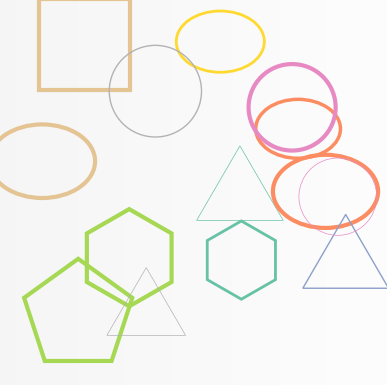[{"shape": "triangle", "thickness": 0.5, "radius": 0.65, "center": [0.619, 0.492]}, {"shape": "hexagon", "thickness": 2, "radius": 0.51, "center": [0.623, 0.324]}, {"shape": "oval", "thickness": 3, "radius": 0.68, "center": [0.84, 0.503]}, {"shape": "oval", "thickness": 2.5, "radius": 0.55, "center": [0.769, 0.665]}, {"shape": "triangle", "thickness": 1, "radius": 0.64, "center": [0.892, 0.315]}, {"shape": "circle", "thickness": 0.5, "radius": 0.5, "center": [0.872, 0.489]}, {"shape": "circle", "thickness": 3, "radius": 0.56, "center": [0.754, 0.721]}, {"shape": "pentagon", "thickness": 3, "radius": 0.73, "center": [0.202, 0.181]}, {"shape": "hexagon", "thickness": 3, "radius": 0.63, "center": [0.333, 0.331]}, {"shape": "oval", "thickness": 2, "radius": 0.57, "center": [0.569, 0.892]}, {"shape": "oval", "thickness": 3, "radius": 0.68, "center": [0.109, 0.581]}, {"shape": "square", "thickness": 3, "radius": 0.59, "center": [0.217, 0.885]}, {"shape": "circle", "thickness": 1, "radius": 0.6, "center": [0.401, 0.763]}, {"shape": "triangle", "thickness": 0.5, "radius": 0.59, "center": [0.377, 0.188]}]